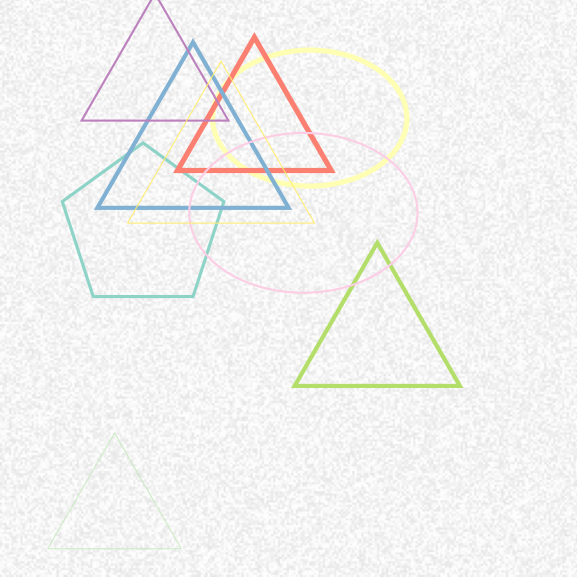[{"shape": "pentagon", "thickness": 1.5, "radius": 0.74, "center": [0.248, 0.605]}, {"shape": "oval", "thickness": 2.5, "radius": 0.84, "center": [0.536, 0.795]}, {"shape": "triangle", "thickness": 2.5, "radius": 0.77, "center": [0.44, 0.781]}, {"shape": "triangle", "thickness": 2, "radius": 0.96, "center": [0.334, 0.735]}, {"shape": "triangle", "thickness": 2, "radius": 0.83, "center": [0.653, 0.413]}, {"shape": "oval", "thickness": 1, "radius": 0.99, "center": [0.525, 0.631]}, {"shape": "triangle", "thickness": 1, "radius": 0.73, "center": [0.268, 0.864]}, {"shape": "triangle", "thickness": 0.5, "radius": 0.67, "center": [0.198, 0.116]}, {"shape": "triangle", "thickness": 0.5, "radius": 0.93, "center": [0.383, 0.706]}]